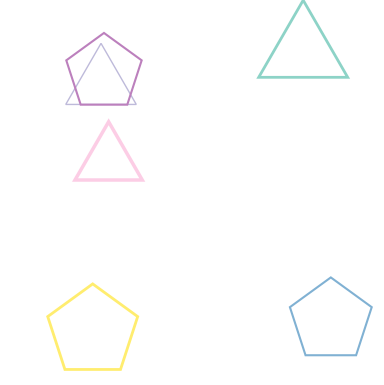[{"shape": "triangle", "thickness": 2, "radius": 0.67, "center": [0.788, 0.866]}, {"shape": "triangle", "thickness": 1, "radius": 0.53, "center": [0.262, 0.782]}, {"shape": "pentagon", "thickness": 1.5, "radius": 0.56, "center": [0.859, 0.168]}, {"shape": "triangle", "thickness": 2.5, "radius": 0.5, "center": [0.282, 0.583]}, {"shape": "pentagon", "thickness": 1.5, "radius": 0.51, "center": [0.27, 0.811]}, {"shape": "pentagon", "thickness": 2, "radius": 0.61, "center": [0.241, 0.14]}]